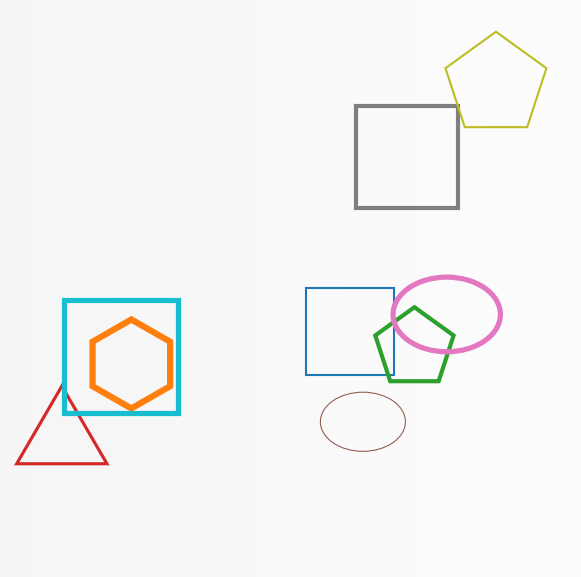[{"shape": "square", "thickness": 1, "radius": 0.38, "center": [0.603, 0.425]}, {"shape": "hexagon", "thickness": 3, "radius": 0.39, "center": [0.226, 0.369]}, {"shape": "pentagon", "thickness": 2, "radius": 0.35, "center": [0.713, 0.396]}, {"shape": "triangle", "thickness": 1.5, "radius": 0.45, "center": [0.106, 0.241]}, {"shape": "oval", "thickness": 0.5, "radius": 0.37, "center": [0.624, 0.269]}, {"shape": "oval", "thickness": 2.5, "radius": 0.46, "center": [0.769, 0.455]}, {"shape": "square", "thickness": 2, "radius": 0.44, "center": [0.7, 0.727]}, {"shape": "pentagon", "thickness": 1, "radius": 0.46, "center": [0.853, 0.853]}, {"shape": "square", "thickness": 2.5, "radius": 0.49, "center": [0.209, 0.382]}]